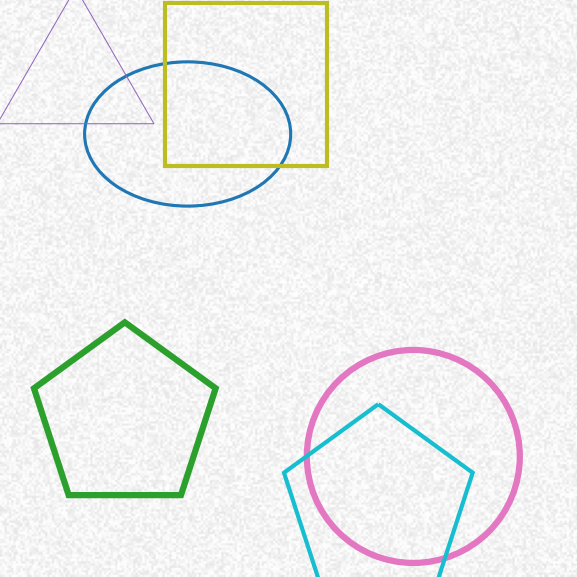[{"shape": "oval", "thickness": 1.5, "radius": 0.89, "center": [0.325, 0.767]}, {"shape": "pentagon", "thickness": 3, "radius": 0.83, "center": [0.216, 0.276]}, {"shape": "triangle", "thickness": 0.5, "radius": 0.78, "center": [0.131, 0.863]}, {"shape": "circle", "thickness": 3, "radius": 0.92, "center": [0.716, 0.209]}, {"shape": "square", "thickness": 2, "radius": 0.7, "center": [0.426, 0.853]}, {"shape": "pentagon", "thickness": 2, "radius": 0.86, "center": [0.655, 0.127]}]